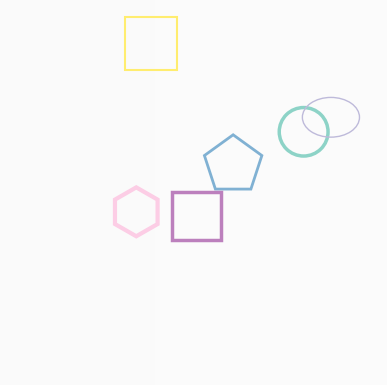[{"shape": "circle", "thickness": 2.5, "radius": 0.31, "center": [0.784, 0.658]}, {"shape": "oval", "thickness": 1, "radius": 0.37, "center": [0.854, 0.695]}, {"shape": "pentagon", "thickness": 2, "radius": 0.39, "center": [0.602, 0.572]}, {"shape": "hexagon", "thickness": 3, "radius": 0.32, "center": [0.352, 0.45]}, {"shape": "square", "thickness": 2.5, "radius": 0.31, "center": [0.507, 0.438]}, {"shape": "square", "thickness": 1.5, "radius": 0.34, "center": [0.389, 0.887]}]